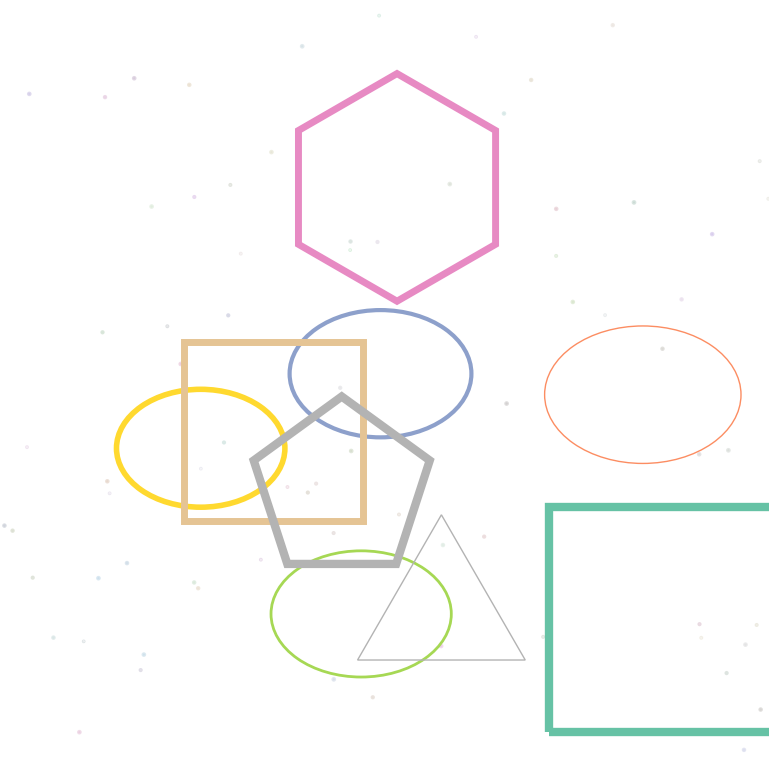[{"shape": "square", "thickness": 3, "radius": 0.73, "center": [0.859, 0.195]}, {"shape": "oval", "thickness": 0.5, "radius": 0.64, "center": [0.835, 0.487]}, {"shape": "oval", "thickness": 1.5, "radius": 0.59, "center": [0.494, 0.515]}, {"shape": "hexagon", "thickness": 2.5, "radius": 0.74, "center": [0.516, 0.757]}, {"shape": "oval", "thickness": 1, "radius": 0.59, "center": [0.469, 0.203]}, {"shape": "oval", "thickness": 2, "radius": 0.55, "center": [0.261, 0.418]}, {"shape": "square", "thickness": 2.5, "radius": 0.58, "center": [0.356, 0.44]}, {"shape": "triangle", "thickness": 0.5, "radius": 0.63, "center": [0.573, 0.206]}, {"shape": "pentagon", "thickness": 3, "radius": 0.6, "center": [0.444, 0.365]}]